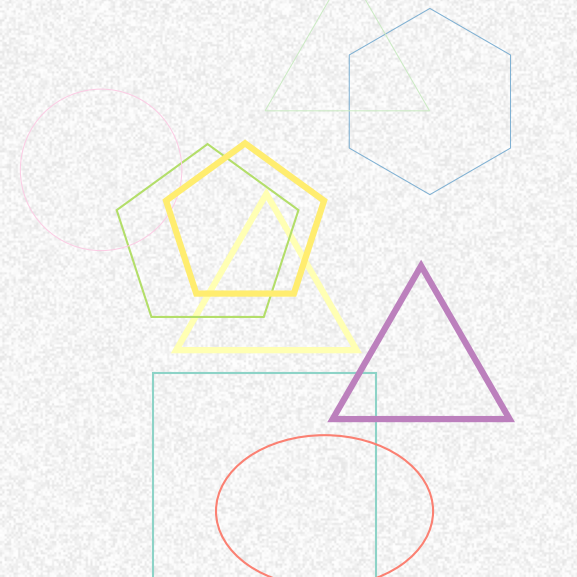[{"shape": "square", "thickness": 1, "radius": 0.97, "center": [0.458, 0.16]}, {"shape": "triangle", "thickness": 3, "radius": 0.9, "center": [0.461, 0.483]}, {"shape": "oval", "thickness": 1, "radius": 0.94, "center": [0.562, 0.114]}, {"shape": "hexagon", "thickness": 0.5, "radius": 0.81, "center": [0.744, 0.823]}, {"shape": "pentagon", "thickness": 1, "radius": 0.83, "center": [0.359, 0.584]}, {"shape": "circle", "thickness": 0.5, "radius": 0.7, "center": [0.175, 0.705]}, {"shape": "triangle", "thickness": 3, "radius": 0.88, "center": [0.729, 0.362]}, {"shape": "triangle", "thickness": 0.5, "radius": 0.82, "center": [0.601, 0.889]}, {"shape": "pentagon", "thickness": 3, "radius": 0.72, "center": [0.424, 0.607]}]